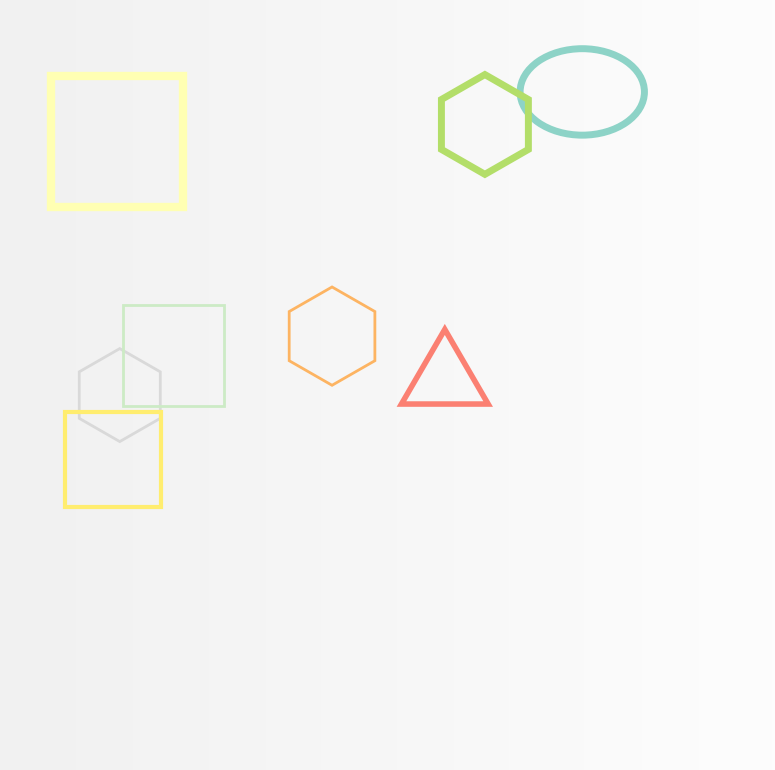[{"shape": "oval", "thickness": 2.5, "radius": 0.4, "center": [0.751, 0.881]}, {"shape": "square", "thickness": 3, "radius": 0.43, "center": [0.151, 0.816]}, {"shape": "triangle", "thickness": 2, "radius": 0.32, "center": [0.574, 0.508]}, {"shape": "hexagon", "thickness": 1, "radius": 0.32, "center": [0.428, 0.563]}, {"shape": "hexagon", "thickness": 2.5, "radius": 0.32, "center": [0.626, 0.838]}, {"shape": "hexagon", "thickness": 1, "radius": 0.3, "center": [0.155, 0.487]}, {"shape": "square", "thickness": 1, "radius": 0.33, "center": [0.224, 0.538]}, {"shape": "square", "thickness": 1.5, "radius": 0.31, "center": [0.146, 0.404]}]